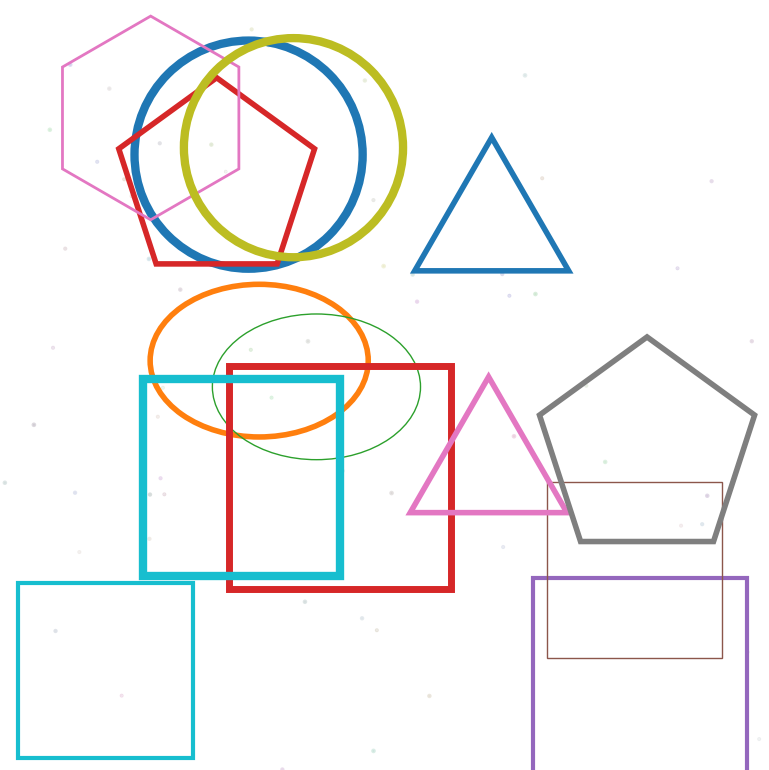[{"shape": "circle", "thickness": 3, "radius": 0.74, "center": [0.323, 0.799]}, {"shape": "triangle", "thickness": 2, "radius": 0.58, "center": [0.639, 0.706]}, {"shape": "oval", "thickness": 2, "radius": 0.71, "center": [0.337, 0.532]}, {"shape": "oval", "thickness": 0.5, "radius": 0.68, "center": [0.411, 0.498]}, {"shape": "square", "thickness": 2.5, "radius": 0.72, "center": [0.441, 0.38]}, {"shape": "pentagon", "thickness": 2, "radius": 0.67, "center": [0.281, 0.765]}, {"shape": "square", "thickness": 1.5, "radius": 0.69, "center": [0.831, 0.111]}, {"shape": "square", "thickness": 0.5, "radius": 0.57, "center": [0.824, 0.26]}, {"shape": "triangle", "thickness": 2, "radius": 0.59, "center": [0.635, 0.393]}, {"shape": "hexagon", "thickness": 1, "radius": 0.66, "center": [0.196, 0.847]}, {"shape": "pentagon", "thickness": 2, "radius": 0.73, "center": [0.84, 0.416]}, {"shape": "circle", "thickness": 3, "radius": 0.71, "center": [0.381, 0.808]}, {"shape": "square", "thickness": 1.5, "radius": 0.57, "center": [0.137, 0.129]}, {"shape": "square", "thickness": 3, "radius": 0.64, "center": [0.314, 0.38]}]